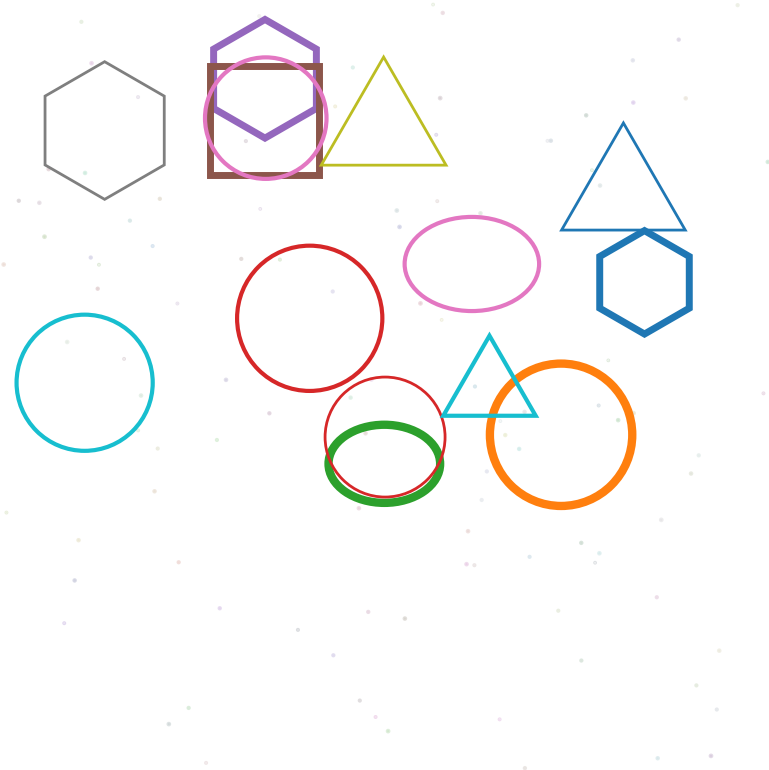[{"shape": "triangle", "thickness": 1, "radius": 0.46, "center": [0.81, 0.748]}, {"shape": "hexagon", "thickness": 2.5, "radius": 0.34, "center": [0.837, 0.633]}, {"shape": "circle", "thickness": 3, "radius": 0.46, "center": [0.729, 0.435]}, {"shape": "oval", "thickness": 3, "radius": 0.36, "center": [0.499, 0.398]}, {"shape": "circle", "thickness": 1, "radius": 0.39, "center": [0.5, 0.432]}, {"shape": "circle", "thickness": 1.5, "radius": 0.47, "center": [0.402, 0.587]}, {"shape": "hexagon", "thickness": 2.5, "radius": 0.39, "center": [0.344, 0.898]}, {"shape": "square", "thickness": 2.5, "radius": 0.35, "center": [0.343, 0.843]}, {"shape": "circle", "thickness": 1.5, "radius": 0.39, "center": [0.345, 0.847]}, {"shape": "oval", "thickness": 1.5, "radius": 0.44, "center": [0.613, 0.657]}, {"shape": "hexagon", "thickness": 1, "radius": 0.45, "center": [0.136, 0.83]}, {"shape": "triangle", "thickness": 1, "radius": 0.47, "center": [0.498, 0.832]}, {"shape": "circle", "thickness": 1.5, "radius": 0.44, "center": [0.11, 0.503]}, {"shape": "triangle", "thickness": 1.5, "radius": 0.35, "center": [0.636, 0.495]}]